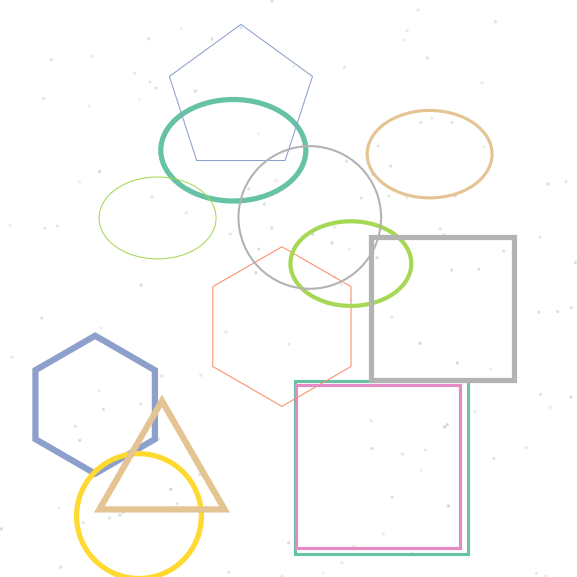[{"shape": "oval", "thickness": 2.5, "radius": 0.63, "center": [0.404, 0.739]}, {"shape": "square", "thickness": 1.5, "radius": 0.75, "center": [0.66, 0.189]}, {"shape": "hexagon", "thickness": 0.5, "radius": 0.69, "center": [0.488, 0.434]}, {"shape": "hexagon", "thickness": 3, "radius": 0.6, "center": [0.165, 0.298]}, {"shape": "pentagon", "thickness": 0.5, "radius": 0.65, "center": [0.417, 0.827]}, {"shape": "square", "thickness": 1.5, "radius": 0.71, "center": [0.655, 0.192]}, {"shape": "oval", "thickness": 0.5, "radius": 0.51, "center": [0.273, 0.622]}, {"shape": "oval", "thickness": 2, "radius": 0.52, "center": [0.608, 0.543]}, {"shape": "circle", "thickness": 2.5, "radius": 0.54, "center": [0.241, 0.105]}, {"shape": "oval", "thickness": 1.5, "radius": 0.54, "center": [0.744, 0.732]}, {"shape": "triangle", "thickness": 3, "radius": 0.63, "center": [0.28, 0.18]}, {"shape": "square", "thickness": 2.5, "radius": 0.62, "center": [0.766, 0.465]}, {"shape": "circle", "thickness": 1, "radius": 0.62, "center": [0.536, 0.623]}]